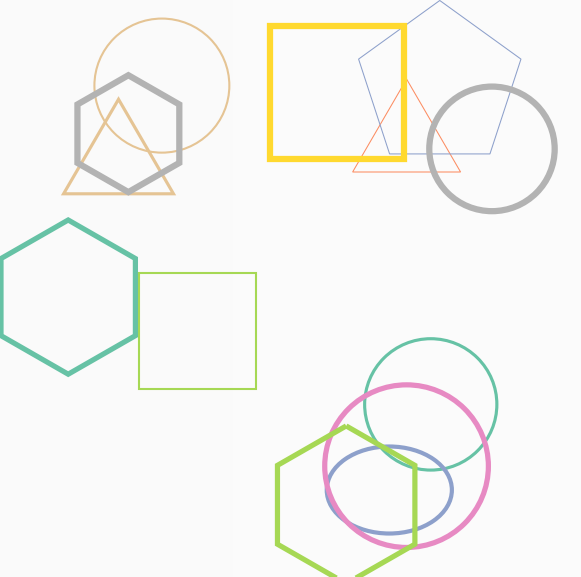[{"shape": "circle", "thickness": 1.5, "radius": 0.57, "center": [0.741, 0.299]}, {"shape": "hexagon", "thickness": 2.5, "radius": 0.67, "center": [0.117, 0.485]}, {"shape": "triangle", "thickness": 0.5, "radius": 0.54, "center": [0.7, 0.755]}, {"shape": "pentagon", "thickness": 0.5, "radius": 0.73, "center": [0.757, 0.851]}, {"shape": "oval", "thickness": 2, "radius": 0.54, "center": [0.67, 0.151]}, {"shape": "circle", "thickness": 2.5, "radius": 0.7, "center": [0.699, 0.192]}, {"shape": "square", "thickness": 1, "radius": 0.5, "center": [0.339, 0.426]}, {"shape": "hexagon", "thickness": 2.5, "radius": 0.68, "center": [0.596, 0.125]}, {"shape": "square", "thickness": 3, "radius": 0.58, "center": [0.58, 0.839]}, {"shape": "circle", "thickness": 1, "radius": 0.58, "center": [0.278, 0.851]}, {"shape": "triangle", "thickness": 1.5, "radius": 0.55, "center": [0.204, 0.718]}, {"shape": "hexagon", "thickness": 3, "radius": 0.51, "center": [0.221, 0.768]}, {"shape": "circle", "thickness": 3, "radius": 0.54, "center": [0.846, 0.741]}]